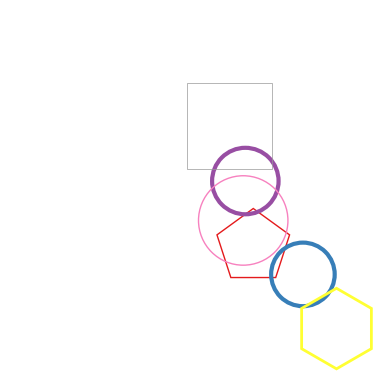[{"shape": "pentagon", "thickness": 1, "radius": 0.5, "center": [0.658, 0.359]}, {"shape": "circle", "thickness": 3, "radius": 0.41, "center": [0.787, 0.287]}, {"shape": "circle", "thickness": 3, "radius": 0.43, "center": [0.637, 0.53]}, {"shape": "hexagon", "thickness": 2, "radius": 0.52, "center": [0.874, 0.147]}, {"shape": "circle", "thickness": 1, "radius": 0.58, "center": [0.632, 0.427]}, {"shape": "square", "thickness": 0.5, "radius": 0.56, "center": [0.596, 0.672]}]